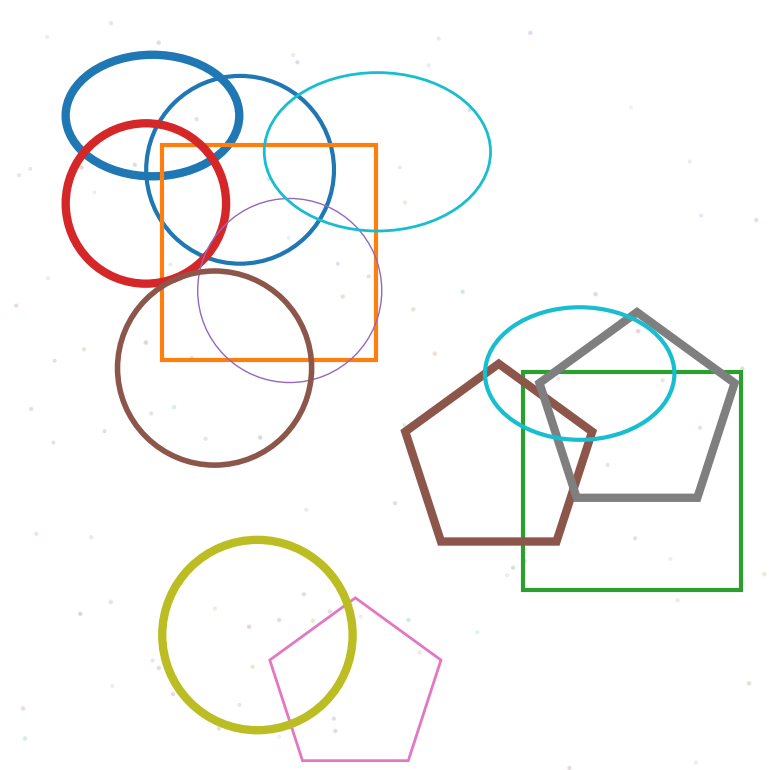[{"shape": "circle", "thickness": 1.5, "radius": 0.61, "center": [0.312, 0.779]}, {"shape": "oval", "thickness": 3, "radius": 0.56, "center": [0.198, 0.85]}, {"shape": "square", "thickness": 1.5, "radius": 0.7, "center": [0.349, 0.672]}, {"shape": "square", "thickness": 1.5, "radius": 0.71, "center": [0.82, 0.375]}, {"shape": "circle", "thickness": 3, "radius": 0.52, "center": [0.189, 0.736]}, {"shape": "circle", "thickness": 0.5, "radius": 0.6, "center": [0.376, 0.623]}, {"shape": "pentagon", "thickness": 3, "radius": 0.64, "center": [0.648, 0.4]}, {"shape": "circle", "thickness": 2, "radius": 0.63, "center": [0.279, 0.522]}, {"shape": "pentagon", "thickness": 1, "radius": 0.58, "center": [0.462, 0.107]}, {"shape": "pentagon", "thickness": 3, "radius": 0.67, "center": [0.827, 0.461]}, {"shape": "circle", "thickness": 3, "radius": 0.62, "center": [0.334, 0.175]}, {"shape": "oval", "thickness": 1, "radius": 0.73, "center": [0.49, 0.803]}, {"shape": "oval", "thickness": 1.5, "radius": 0.61, "center": [0.753, 0.515]}]